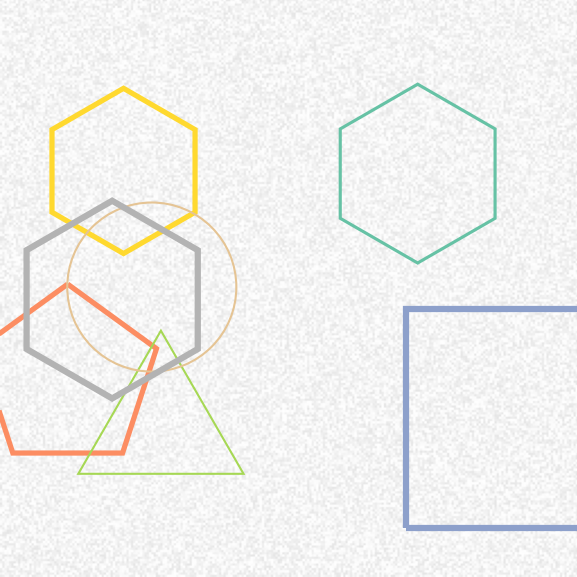[{"shape": "hexagon", "thickness": 1.5, "radius": 0.77, "center": [0.723, 0.699]}, {"shape": "pentagon", "thickness": 2.5, "radius": 0.81, "center": [0.117, 0.345]}, {"shape": "square", "thickness": 3, "radius": 0.95, "center": [0.893, 0.275]}, {"shape": "triangle", "thickness": 1, "radius": 0.83, "center": [0.279, 0.261]}, {"shape": "hexagon", "thickness": 2.5, "radius": 0.72, "center": [0.214, 0.703]}, {"shape": "circle", "thickness": 1, "radius": 0.73, "center": [0.263, 0.502]}, {"shape": "hexagon", "thickness": 3, "radius": 0.86, "center": [0.194, 0.48]}]